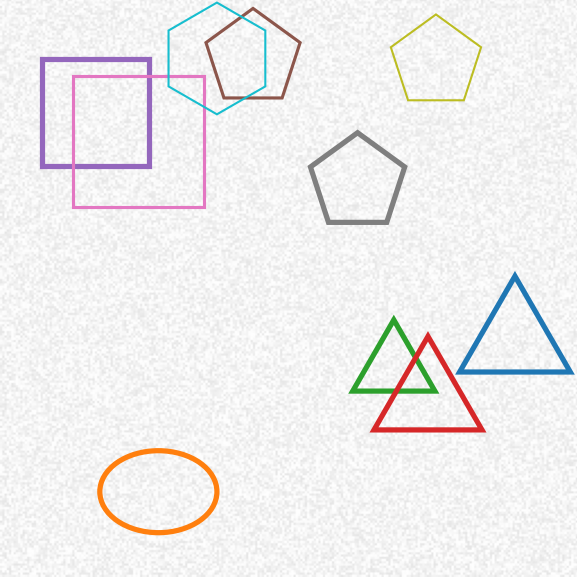[{"shape": "triangle", "thickness": 2.5, "radius": 0.55, "center": [0.892, 0.41]}, {"shape": "oval", "thickness": 2.5, "radius": 0.51, "center": [0.274, 0.148]}, {"shape": "triangle", "thickness": 2.5, "radius": 0.41, "center": [0.682, 0.363]}, {"shape": "triangle", "thickness": 2.5, "radius": 0.54, "center": [0.741, 0.309]}, {"shape": "square", "thickness": 2.5, "radius": 0.46, "center": [0.165, 0.805]}, {"shape": "pentagon", "thickness": 1.5, "radius": 0.43, "center": [0.438, 0.899]}, {"shape": "square", "thickness": 1.5, "radius": 0.57, "center": [0.24, 0.755]}, {"shape": "pentagon", "thickness": 2.5, "radius": 0.43, "center": [0.619, 0.684]}, {"shape": "pentagon", "thickness": 1, "radius": 0.41, "center": [0.755, 0.892]}, {"shape": "hexagon", "thickness": 1, "radius": 0.48, "center": [0.376, 0.898]}]